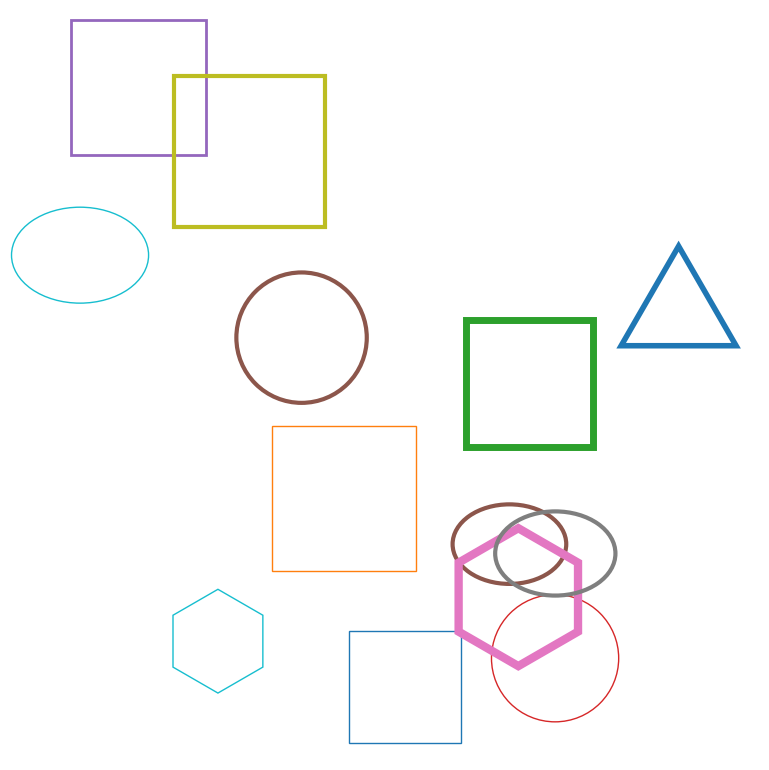[{"shape": "triangle", "thickness": 2, "radius": 0.43, "center": [0.881, 0.594]}, {"shape": "square", "thickness": 0.5, "radius": 0.36, "center": [0.526, 0.108]}, {"shape": "square", "thickness": 0.5, "radius": 0.47, "center": [0.447, 0.353]}, {"shape": "square", "thickness": 2.5, "radius": 0.41, "center": [0.687, 0.502]}, {"shape": "circle", "thickness": 0.5, "radius": 0.41, "center": [0.721, 0.145]}, {"shape": "square", "thickness": 1, "radius": 0.44, "center": [0.18, 0.886]}, {"shape": "circle", "thickness": 1.5, "radius": 0.42, "center": [0.392, 0.561]}, {"shape": "oval", "thickness": 1.5, "radius": 0.37, "center": [0.662, 0.293]}, {"shape": "hexagon", "thickness": 3, "radius": 0.45, "center": [0.673, 0.224]}, {"shape": "oval", "thickness": 1.5, "radius": 0.39, "center": [0.721, 0.281]}, {"shape": "square", "thickness": 1.5, "radius": 0.49, "center": [0.324, 0.803]}, {"shape": "hexagon", "thickness": 0.5, "radius": 0.34, "center": [0.283, 0.167]}, {"shape": "oval", "thickness": 0.5, "radius": 0.45, "center": [0.104, 0.669]}]